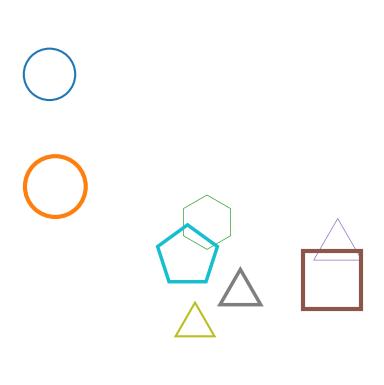[{"shape": "circle", "thickness": 1.5, "radius": 0.33, "center": [0.129, 0.807]}, {"shape": "circle", "thickness": 3, "radius": 0.39, "center": [0.144, 0.515]}, {"shape": "hexagon", "thickness": 0.5, "radius": 0.35, "center": [0.538, 0.423]}, {"shape": "triangle", "thickness": 0.5, "radius": 0.36, "center": [0.877, 0.36]}, {"shape": "square", "thickness": 3, "radius": 0.38, "center": [0.862, 0.273]}, {"shape": "triangle", "thickness": 2.5, "radius": 0.3, "center": [0.624, 0.239]}, {"shape": "triangle", "thickness": 1.5, "radius": 0.29, "center": [0.507, 0.156]}, {"shape": "pentagon", "thickness": 2.5, "radius": 0.41, "center": [0.487, 0.334]}]